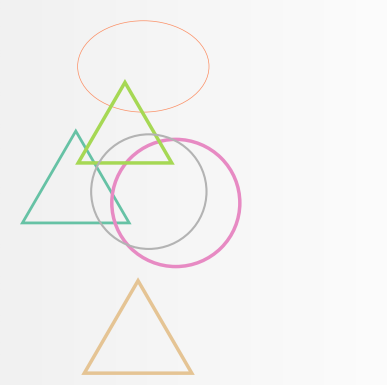[{"shape": "triangle", "thickness": 2, "radius": 0.8, "center": [0.196, 0.5]}, {"shape": "oval", "thickness": 0.5, "radius": 0.85, "center": [0.37, 0.827]}, {"shape": "circle", "thickness": 2.5, "radius": 0.83, "center": [0.454, 0.473]}, {"shape": "triangle", "thickness": 2.5, "radius": 0.7, "center": [0.322, 0.646]}, {"shape": "triangle", "thickness": 2.5, "radius": 0.8, "center": [0.356, 0.111]}, {"shape": "circle", "thickness": 1.5, "radius": 0.74, "center": [0.384, 0.502]}]